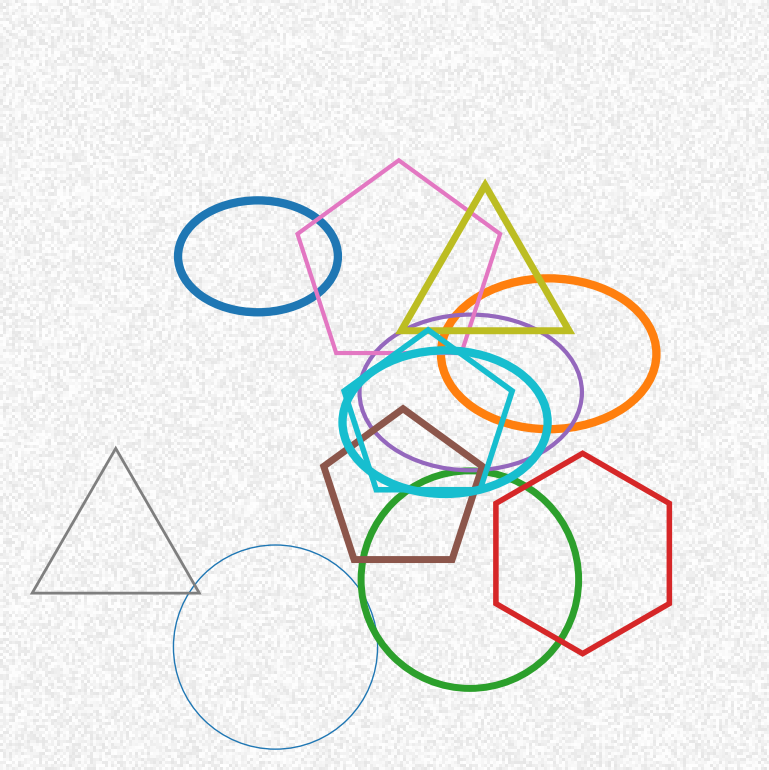[{"shape": "circle", "thickness": 0.5, "radius": 0.66, "center": [0.358, 0.16]}, {"shape": "oval", "thickness": 3, "radius": 0.52, "center": [0.335, 0.667]}, {"shape": "oval", "thickness": 3, "radius": 0.7, "center": [0.713, 0.541]}, {"shape": "circle", "thickness": 2.5, "radius": 0.71, "center": [0.61, 0.247]}, {"shape": "hexagon", "thickness": 2, "radius": 0.65, "center": [0.757, 0.281]}, {"shape": "oval", "thickness": 1.5, "radius": 0.72, "center": [0.611, 0.49]}, {"shape": "pentagon", "thickness": 2.5, "radius": 0.54, "center": [0.523, 0.361]}, {"shape": "pentagon", "thickness": 1.5, "radius": 0.69, "center": [0.518, 0.653]}, {"shape": "triangle", "thickness": 1, "radius": 0.63, "center": [0.15, 0.292]}, {"shape": "triangle", "thickness": 2.5, "radius": 0.63, "center": [0.63, 0.633]}, {"shape": "oval", "thickness": 3, "radius": 0.67, "center": [0.578, 0.452]}, {"shape": "pentagon", "thickness": 2, "radius": 0.57, "center": [0.556, 0.457]}]